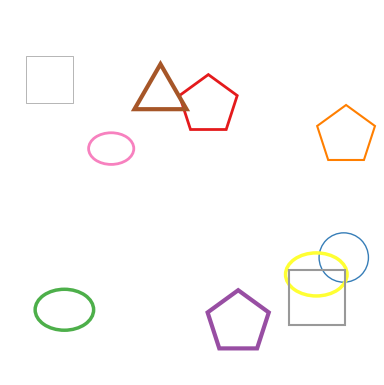[{"shape": "pentagon", "thickness": 2, "radius": 0.39, "center": [0.541, 0.727]}, {"shape": "circle", "thickness": 1, "radius": 0.32, "center": [0.893, 0.331]}, {"shape": "oval", "thickness": 2.5, "radius": 0.38, "center": [0.167, 0.195]}, {"shape": "pentagon", "thickness": 3, "radius": 0.42, "center": [0.619, 0.163]}, {"shape": "pentagon", "thickness": 1.5, "radius": 0.39, "center": [0.899, 0.648]}, {"shape": "oval", "thickness": 2.5, "radius": 0.4, "center": [0.822, 0.287]}, {"shape": "triangle", "thickness": 3, "radius": 0.39, "center": [0.417, 0.755]}, {"shape": "oval", "thickness": 2, "radius": 0.29, "center": [0.289, 0.614]}, {"shape": "square", "thickness": 1.5, "radius": 0.36, "center": [0.823, 0.227]}, {"shape": "square", "thickness": 0.5, "radius": 0.3, "center": [0.129, 0.793]}]